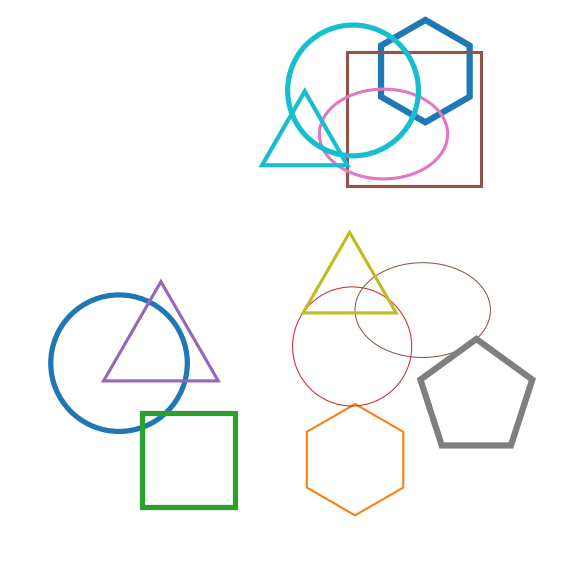[{"shape": "circle", "thickness": 2.5, "radius": 0.59, "center": [0.206, 0.37]}, {"shape": "hexagon", "thickness": 3, "radius": 0.44, "center": [0.737, 0.876]}, {"shape": "hexagon", "thickness": 1, "radius": 0.48, "center": [0.615, 0.203]}, {"shape": "square", "thickness": 2.5, "radius": 0.4, "center": [0.326, 0.203]}, {"shape": "circle", "thickness": 0.5, "radius": 0.52, "center": [0.61, 0.399]}, {"shape": "triangle", "thickness": 1.5, "radius": 0.57, "center": [0.279, 0.397]}, {"shape": "oval", "thickness": 0.5, "radius": 0.59, "center": [0.732, 0.462]}, {"shape": "square", "thickness": 1.5, "radius": 0.58, "center": [0.716, 0.793]}, {"shape": "oval", "thickness": 1.5, "radius": 0.56, "center": [0.664, 0.767]}, {"shape": "pentagon", "thickness": 3, "radius": 0.51, "center": [0.825, 0.31]}, {"shape": "triangle", "thickness": 1.5, "radius": 0.47, "center": [0.605, 0.504]}, {"shape": "circle", "thickness": 2.5, "radius": 0.57, "center": [0.611, 0.843]}, {"shape": "triangle", "thickness": 2, "radius": 0.43, "center": [0.528, 0.756]}]